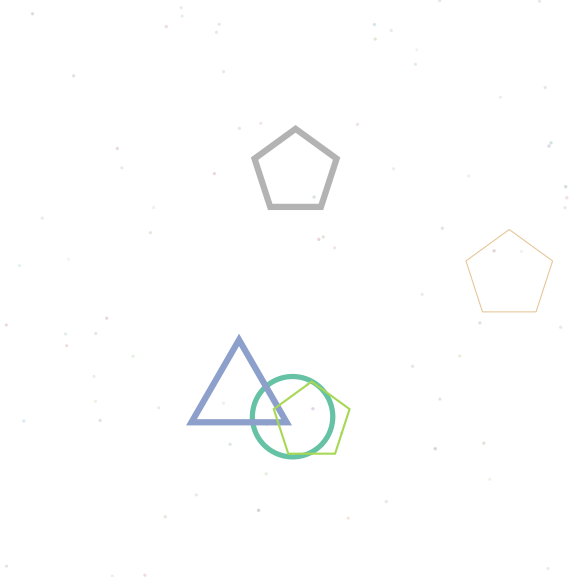[{"shape": "circle", "thickness": 2.5, "radius": 0.35, "center": [0.507, 0.278]}, {"shape": "triangle", "thickness": 3, "radius": 0.48, "center": [0.414, 0.315]}, {"shape": "pentagon", "thickness": 1, "radius": 0.34, "center": [0.54, 0.269]}, {"shape": "pentagon", "thickness": 0.5, "radius": 0.39, "center": [0.882, 0.523]}, {"shape": "pentagon", "thickness": 3, "radius": 0.37, "center": [0.512, 0.701]}]